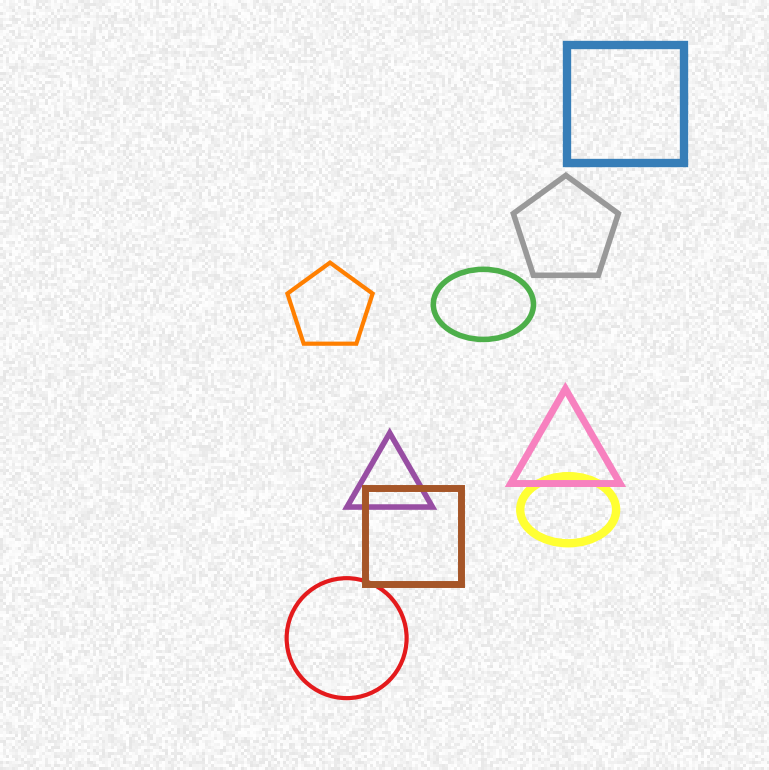[{"shape": "circle", "thickness": 1.5, "radius": 0.39, "center": [0.45, 0.171]}, {"shape": "square", "thickness": 3, "radius": 0.38, "center": [0.812, 0.865]}, {"shape": "oval", "thickness": 2, "radius": 0.33, "center": [0.628, 0.605]}, {"shape": "triangle", "thickness": 2, "radius": 0.32, "center": [0.506, 0.374]}, {"shape": "pentagon", "thickness": 1.5, "radius": 0.29, "center": [0.429, 0.601]}, {"shape": "oval", "thickness": 3, "radius": 0.31, "center": [0.738, 0.338]}, {"shape": "square", "thickness": 2.5, "radius": 0.31, "center": [0.537, 0.304]}, {"shape": "triangle", "thickness": 2.5, "radius": 0.41, "center": [0.734, 0.413]}, {"shape": "pentagon", "thickness": 2, "radius": 0.36, "center": [0.735, 0.701]}]